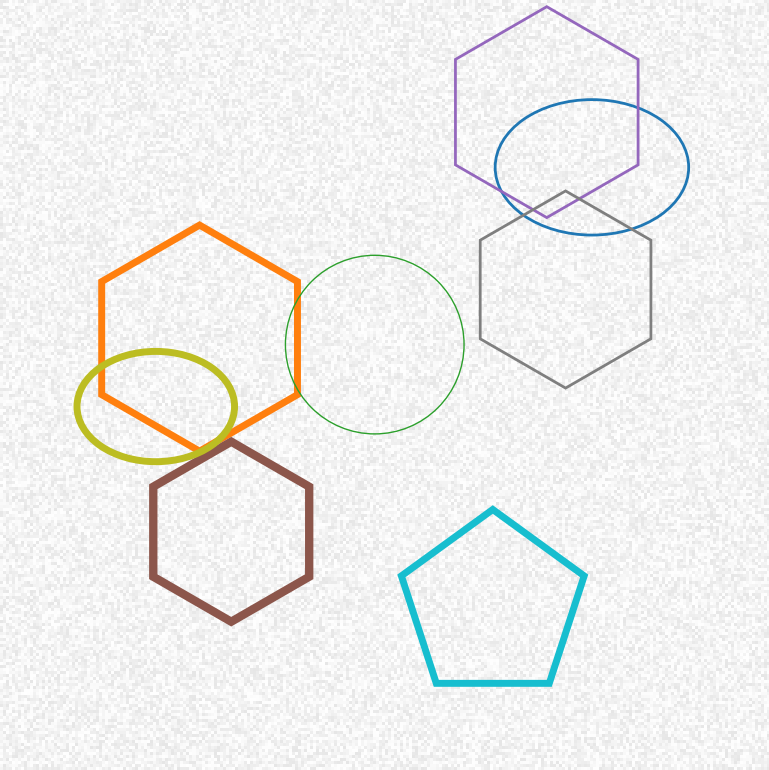[{"shape": "oval", "thickness": 1, "radius": 0.63, "center": [0.769, 0.783]}, {"shape": "hexagon", "thickness": 2.5, "radius": 0.73, "center": [0.259, 0.561]}, {"shape": "circle", "thickness": 0.5, "radius": 0.58, "center": [0.487, 0.552]}, {"shape": "hexagon", "thickness": 1, "radius": 0.68, "center": [0.71, 0.854]}, {"shape": "hexagon", "thickness": 3, "radius": 0.58, "center": [0.3, 0.309]}, {"shape": "hexagon", "thickness": 1, "radius": 0.64, "center": [0.735, 0.624]}, {"shape": "oval", "thickness": 2.5, "radius": 0.51, "center": [0.202, 0.472]}, {"shape": "pentagon", "thickness": 2.5, "radius": 0.62, "center": [0.64, 0.214]}]